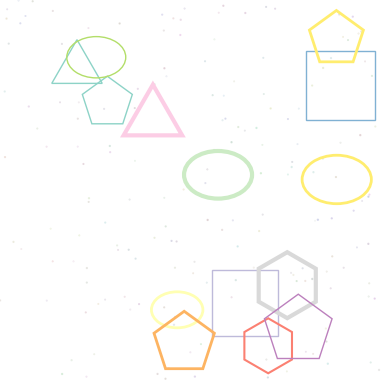[{"shape": "pentagon", "thickness": 1, "radius": 0.34, "center": [0.279, 0.734]}, {"shape": "triangle", "thickness": 1, "radius": 0.38, "center": [0.2, 0.821]}, {"shape": "oval", "thickness": 2, "radius": 0.33, "center": [0.46, 0.195]}, {"shape": "square", "thickness": 1, "radius": 0.43, "center": [0.637, 0.214]}, {"shape": "hexagon", "thickness": 1.5, "radius": 0.36, "center": [0.697, 0.102]}, {"shape": "square", "thickness": 1, "radius": 0.45, "center": [0.884, 0.778]}, {"shape": "pentagon", "thickness": 2, "radius": 0.41, "center": [0.478, 0.109]}, {"shape": "oval", "thickness": 1, "radius": 0.38, "center": [0.25, 0.851]}, {"shape": "triangle", "thickness": 3, "radius": 0.44, "center": [0.397, 0.692]}, {"shape": "hexagon", "thickness": 3, "radius": 0.43, "center": [0.746, 0.259]}, {"shape": "pentagon", "thickness": 1, "radius": 0.46, "center": [0.775, 0.144]}, {"shape": "oval", "thickness": 3, "radius": 0.44, "center": [0.566, 0.546]}, {"shape": "pentagon", "thickness": 2, "radius": 0.37, "center": [0.874, 0.899]}, {"shape": "oval", "thickness": 2, "radius": 0.45, "center": [0.875, 0.534]}]